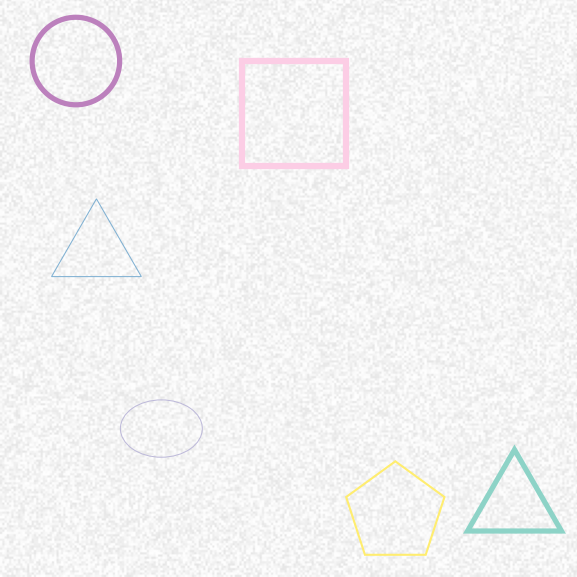[{"shape": "triangle", "thickness": 2.5, "radius": 0.47, "center": [0.891, 0.127]}, {"shape": "oval", "thickness": 0.5, "radius": 0.35, "center": [0.279, 0.257]}, {"shape": "triangle", "thickness": 0.5, "radius": 0.45, "center": [0.167, 0.565]}, {"shape": "square", "thickness": 3, "radius": 0.45, "center": [0.509, 0.803]}, {"shape": "circle", "thickness": 2.5, "radius": 0.38, "center": [0.131, 0.893]}, {"shape": "pentagon", "thickness": 1, "radius": 0.45, "center": [0.685, 0.111]}]